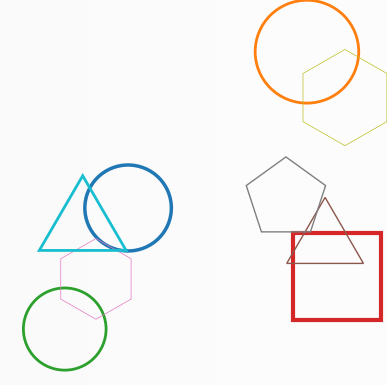[{"shape": "circle", "thickness": 2.5, "radius": 0.56, "center": [0.331, 0.46]}, {"shape": "circle", "thickness": 2, "radius": 0.67, "center": [0.792, 0.866]}, {"shape": "circle", "thickness": 2, "radius": 0.53, "center": [0.167, 0.145]}, {"shape": "square", "thickness": 3, "radius": 0.56, "center": [0.87, 0.283]}, {"shape": "triangle", "thickness": 1, "radius": 0.57, "center": [0.839, 0.373]}, {"shape": "hexagon", "thickness": 0.5, "radius": 0.52, "center": [0.248, 0.276]}, {"shape": "pentagon", "thickness": 1, "radius": 0.54, "center": [0.738, 0.485]}, {"shape": "hexagon", "thickness": 0.5, "radius": 0.62, "center": [0.89, 0.747]}, {"shape": "triangle", "thickness": 2, "radius": 0.65, "center": [0.213, 0.414]}]